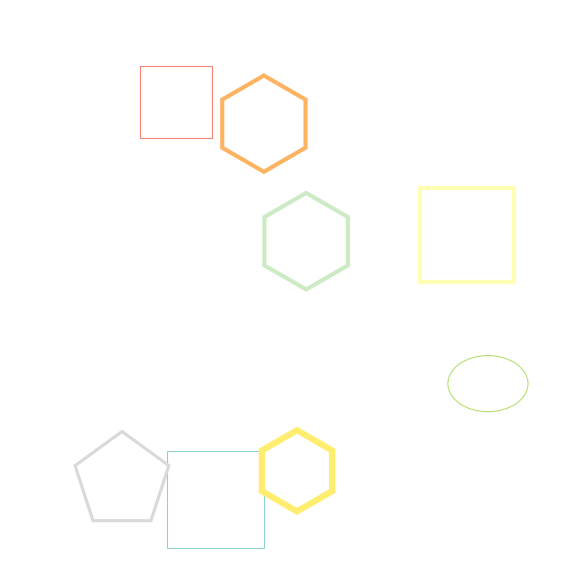[{"shape": "square", "thickness": 0.5, "radius": 0.42, "center": [0.373, 0.134]}, {"shape": "square", "thickness": 2, "radius": 0.41, "center": [0.808, 0.593]}, {"shape": "square", "thickness": 0.5, "radius": 0.31, "center": [0.305, 0.822]}, {"shape": "hexagon", "thickness": 2, "radius": 0.42, "center": [0.457, 0.785]}, {"shape": "oval", "thickness": 0.5, "radius": 0.35, "center": [0.845, 0.335]}, {"shape": "pentagon", "thickness": 1.5, "radius": 0.43, "center": [0.211, 0.167]}, {"shape": "hexagon", "thickness": 2, "radius": 0.42, "center": [0.53, 0.581]}, {"shape": "hexagon", "thickness": 3, "radius": 0.35, "center": [0.514, 0.184]}]